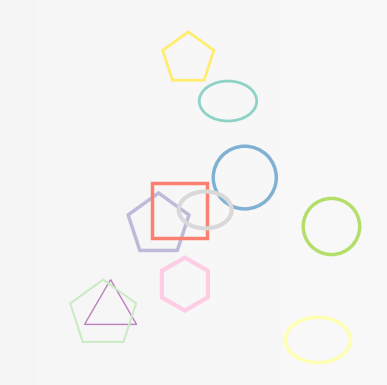[{"shape": "oval", "thickness": 2, "radius": 0.37, "center": [0.588, 0.738]}, {"shape": "oval", "thickness": 2.5, "radius": 0.42, "center": [0.82, 0.117]}, {"shape": "pentagon", "thickness": 2.5, "radius": 0.41, "center": [0.409, 0.416]}, {"shape": "square", "thickness": 2.5, "radius": 0.36, "center": [0.463, 0.454]}, {"shape": "circle", "thickness": 2.5, "radius": 0.41, "center": [0.632, 0.539]}, {"shape": "circle", "thickness": 2.5, "radius": 0.36, "center": [0.855, 0.412]}, {"shape": "hexagon", "thickness": 3, "radius": 0.34, "center": [0.477, 0.262]}, {"shape": "oval", "thickness": 3, "radius": 0.34, "center": [0.53, 0.455]}, {"shape": "triangle", "thickness": 1, "radius": 0.39, "center": [0.285, 0.196]}, {"shape": "pentagon", "thickness": 1.5, "radius": 0.45, "center": [0.266, 0.184]}, {"shape": "pentagon", "thickness": 2, "radius": 0.35, "center": [0.486, 0.848]}]